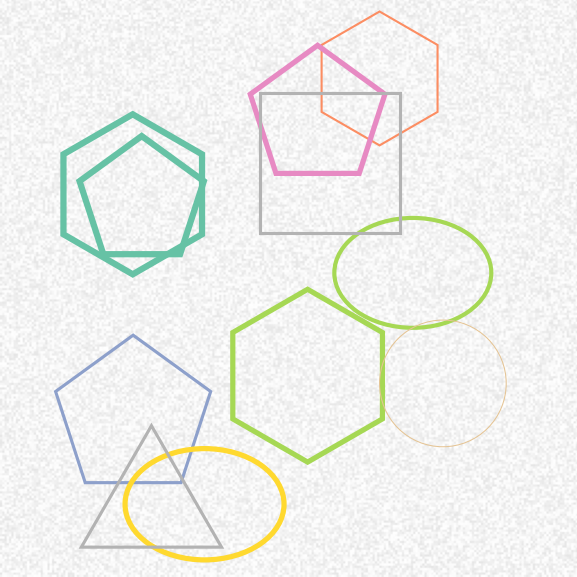[{"shape": "pentagon", "thickness": 3, "radius": 0.57, "center": [0.245, 0.65]}, {"shape": "hexagon", "thickness": 3, "radius": 0.69, "center": [0.23, 0.663]}, {"shape": "hexagon", "thickness": 1, "radius": 0.58, "center": [0.657, 0.863]}, {"shape": "pentagon", "thickness": 1.5, "radius": 0.71, "center": [0.231, 0.278]}, {"shape": "pentagon", "thickness": 2.5, "radius": 0.61, "center": [0.55, 0.798]}, {"shape": "oval", "thickness": 2, "radius": 0.68, "center": [0.715, 0.527]}, {"shape": "hexagon", "thickness": 2.5, "radius": 0.75, "center": [0.533, 0.349]}, {"shape": "oval", "thickness": 2.5, "radius": 0.69, "center": [0.354, 0.126]}, {"shape": "circle", "thickness": 0.5, "radius": 0.55, "center": [0.767, 0.335]}, {"shape": "square", "thickness": 1.5, "radius": 0.61, "center": [0.571, 0.716]}, {"shape": "triangle", "thickness": 1.5, "radius": 0.7, "center": [0.262, 0.122]}]